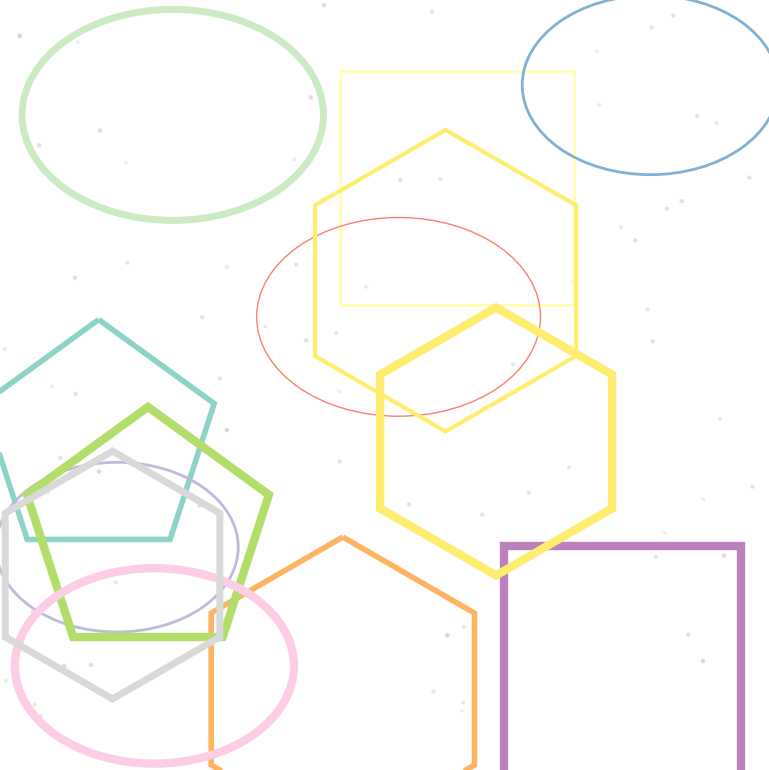[{"shape": "pentagon", "thickness": 2, "radius": 0.79, "center": [0.128, 0.427]}, {"shape": "square", "thickness": 1, "radius": 0.76, "center": [0.593, 0.755]}, {"shape": "oval", "thickness": 1, "radius": 0.79, "center": [0.152, 0.289]}, {"shape": "oval", "thickness": 0.5, "radius": 0.92, "center": [0.518, 0.588]}, {"shape": "oval", "thickness": 1, "radius": 0.83, "center": [0.845, 0.89]}, {"shape": "hexagon", "thickness": 2, "radius": 0.99, "center": [0.445, 0.105]}, {"shape": "pentagon", "thickness": 3, "radius": 0.83, "center": [0.192, 0.306]}, {"shape": "oval", "thickness": 3, "radius": 0.91, "center": [0.201, 0.135]}, {"shape": "hexagon", "thickness": 2.5, "radius": 0.8, "center": [0.146, 0.253]}, {"shape": "square", "thickness": 3, "radius": 0.77, "center": [0.808, 0.137]}, {"shape": "oval", "thickness": 2.5, "radius": 0.98, "center": [0.224, 0.851]}, {"shape": "hexagon", "thickness": 3, "radius": 0.87, "center": [0.644, 0.427]}, {"shape": "hexagon", "thickness": 1.5, "radius": 0.98, "center": [0.579, 0.636]}]